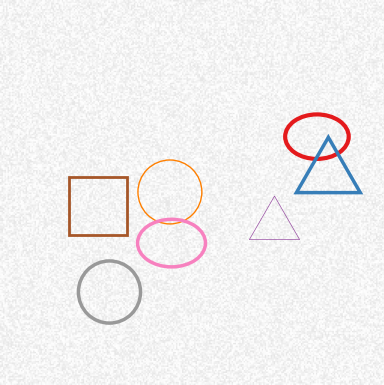[{"shape": "oval", "thickness": 3, "radius": 0.41, "center": [0.823, 0.645]}, {"shape": "triangle", "thickness": 2.5, "radius": 0.48, "center": [0.853, 0.548]}, {"shape": "triangle", "thickness": 0.5, "radius": 0.38, "center": [0.713, 0.415]}, {"shape": "circle", "thickness": 1, "radius": 0.42, "center": [0.441, 0.501]}, {"shape": "square", "thickness": 2, "radius": 0.38, "center": [0.255, 0.464]}, {"shape": "oval", "thickness": 2.5, "radius": 0.44, "center": [0.446, 0.369]}, {"shape": "circle", "thickness": 2.5, "radius": 0.4, "center": [0.284, 0.242]}]